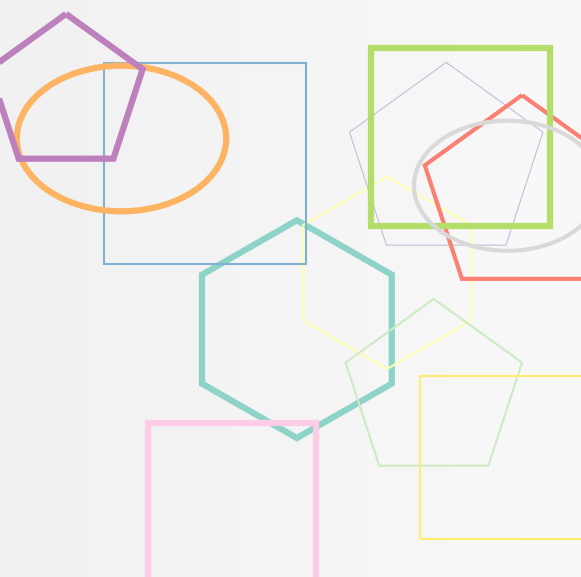[{"shape": "hexagon", "thickness": 3, "radius": 0.94, "center": [0.511, 0.429]}, {"shape": "hexagon", "thickness": 1, "radius": 0.83, "center": [0.666, 0.527]}, {"shape": "pentagon", "thickness": 0.5, "radius": 0.87, "center": [0.768, 0.716]}, {"shape": "pentagon", "thickness": 2, "radius": 0.88, "center": [0.898, 0.659]}, {"shape": "square", "thickness": 1, "radius": 0.87, "center": [0.352, 0.716]}, {"shape": "oval", "thickness": 3, "radius": 0.9, "center": [0.209, 0.759]}, {"shape": "square", "thickness": 3, "radius": 0.77, "center": [0.793, 0.762]}, {"shape": "square", "thickness": 3, "radius": 0.72, "center": [0.399, 0.122]}, {"shape": "oval", "thickness": 2, "radius": 0.8, "center": [0.873, 0.677]}, {"shape": "pentagon", "thickness": 3, "radius": 0.69, "center": [0.114, 0.836]}, {"shape": "pentagon", "thickness": 1, "radius": 0.8, "center": [0.746, 0.322]}, {"shape": "square", "thickness": 1, "radius": 0.71, "center": [0.864, 0.207]}]